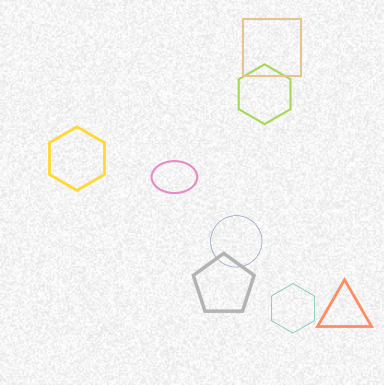[{"shape": "hexagon", "thickness": 0.5, "radius": 0.32, "center": [0.761, 0.199]}, {"shape": "triangle", "thickness": 2, "radius": 0.41, "center": [0.895, 0.192]}, {"shape": "circle", "thickness": 0.5, "radius": 0.33, "center": [0.614, 0.373]}, {"shape": "oval", "thickness": 1.5, "radius": 0.3, "center": [0.453, 0.54]}, {"shape": "hexagon", "thickness": 1.5, "radius": 0.39, "center": [0.687, 0.755]}, {"shape": "hexagon", "thickness": 2, "radius": 0.41, "center": [0.2, 0.588]}, {"shape": "square", "thickness": 1.5, "radius": 0.37, "center": [0.707, 0.877]}, {"shape": "pentagon", "thickness": 2.5, "radius": 0.41, "center": [0.581, 0.259]}]